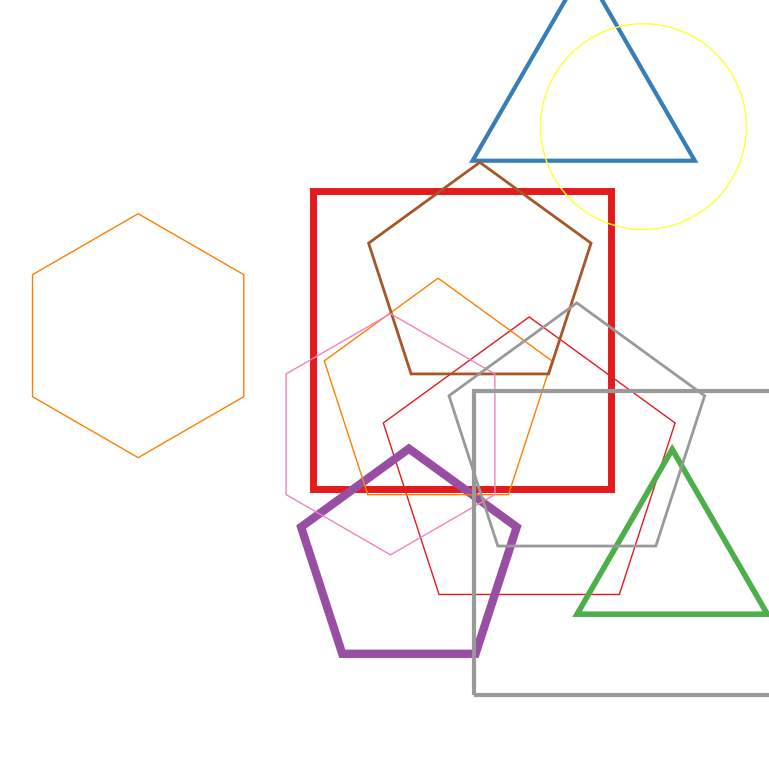[{"shape": "pentagon", "thickness": 0.5, "radius": 1.0, "center": [0.687, 0.389]}, {"shape": "square", "thickness": 2.5, "radius": 0.97, "center": [0.6, 0.558]}, {"shape": "triangle", "thickness": 1.5, "radius": 0.83, "center": [0.758, 0.875]}, {"shape": "triangle", "thickness": 2, "radius": 0.71, "center": [0.873, 0.274]}, {"shape": "pentagon", "thickness": 3, "radius": 0.74, "center": [0.531, 0.27]}, {"shape": "pentagon", "thickness": 0.5, "radius": 0.78, "center": [0.569, 0.483]}, {"shape": "hexagon", "thickness": 0.5, "radius": 0.79, "center": [0.179, 0.564]}, {"shape": "circle", "thickness": 0.5, "radius": 0.67, "center": [0.836, 0.836]}, {"shape": "pentagon", "thickness": 1, "radius": 0.76, "center": [0.623, 0.637]}, {"shape": "hexagon", "thickness": 0.5, "radius": 0.78, "center": [0.507, 0.436]}, {"shape": "square", "thickness": 1.5, "radius": 0.99, "center": [0.812, 0.295]}, {"shape": "pentagon", "thickness": 1, "radius": 0.87, "center": [0.749, 0.432]}]